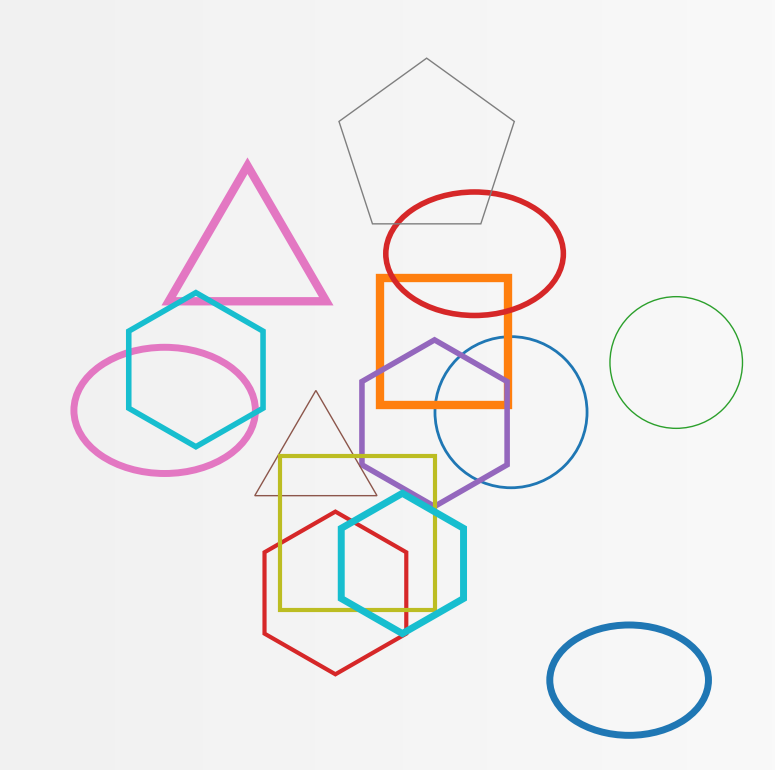[{"shape": "oval", "thickness": 2.5, "radius": 0.51, "center": [0.812, 0.117]}, {"shape": "circle", "thickness": 1, "radius": 0.49, "center": [0.659, 0.465]}, {"shape": "square", "thickness": 3, "radius": 0.41, "center": [0.573, 0.557]}, {"shape": "circle", "thickness": 0.5, "radius": 0.43, "center": [0.873, 0.529]}, {"shape": "hexagon", "thickness": 1.5, "radius": 0.53, "center": [0.433, 0.23]}, {"shape": "oval", "thickness": 2, "radius": 0.57, "center": [0.612, 0.67]}, {"shape": "hexagon", "thickness": 2, "radius": 0.54, "center": [0.561, 0.45]}, {"shape": "triangle", "thickness": 0.5, "radius": 0.46, "center": [0.408, 0.402]}, {"shape": "oval", "thickness": 2.5, "radius": 0.59, "center": [0.212, 0.467]}, {"shape": "triangle", "thickness": 3, "radius": 0.59, "center": [0.319, 0.667]}, {"shape": "pentagon", "thickness": 0.5, "radius": 0.59, "center": [0.551, 0.806]}, {"shape": "square", "thickness": 1.5, "radius": 0.5, "center": [0.462, 0.308]}, {"shape": "hexagon", "thickness": 2, "radius": 0.5, "center": [0.253, 0.52]}, {"shape": "hexagon", "thickness": 2.5, "radius": 0.46, "center": [0.519, 0.268]}]